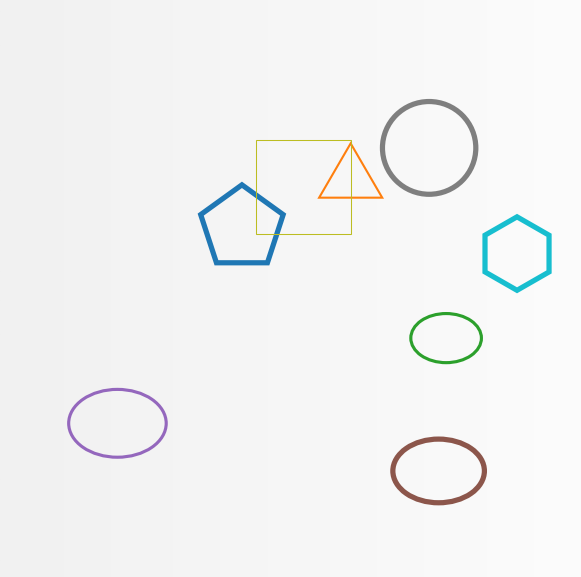[{"shape": "pentagon", "thickness": 2.5, "radius": 0.37, "center": [0.416, 0.604]}, {"shape": "triangle", "thickness": 1, "radius": 0.31, "center": [0.603, 0.688]}, {"shape": "oval", "thickness": 1.5, "radius": 0.3, "center": [0.768, 0.414]}, {"shape": "oval", "thickness": 1.5, "radius": 0.42, "center": [0.202, 0.266]}, {"shape": "oval", "thickness": 2.5, "radius": 0.39, "center": [0.755, 0.184]}, {"shape": "circle", "thickness": 2.5, "radius": 0.4, "center": [0.738, 0.743]}, {"shape": "square", "thickness": 0.5, "radius": 0.41, "center": [0.522, 0.675]}, {"shape": "hexagon", "thickness": 2.5, "radius": 0.32, "center": [0.89, 0.56]}]